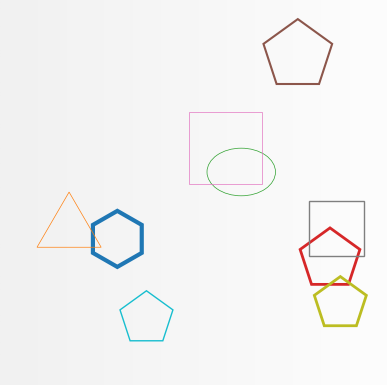[{"shape": "hexagon", "thickness": 3, "radius": 0.36, "center": [0.303, 0.38]}, {"shape": "triangle", "thickness": 0.5, "radius": 0.48, "center": [0.178, 0.406]}, {"shape": "oval", "thickness": 0.5, "radius": 0.44, "center": [0.623, 0.553]}, {"shape": "pentagon", "thickness": 2, "radius": 0.41, "center": [0.852, 0.327]}, {"shape": "pentagon", "thickness": 1.5, "radius": 0.47, "center": [0.769, 0.857]}, {"shape": "square", "thickness": 0.5, "radius": 0.47, "center": [0.582, 0.616]}, {"shape": "square", "thickness": 1, "radius": 0.36, "center": [0.869, 0.406]}, {"shape": "pentagon", "thickness": 2, "radius": 0.35, "center": [0.878, 0.211]}, {"shape": "pentagon", "thickness": 1, "radius": 0.36, "center": [0.378, 0.173]}]